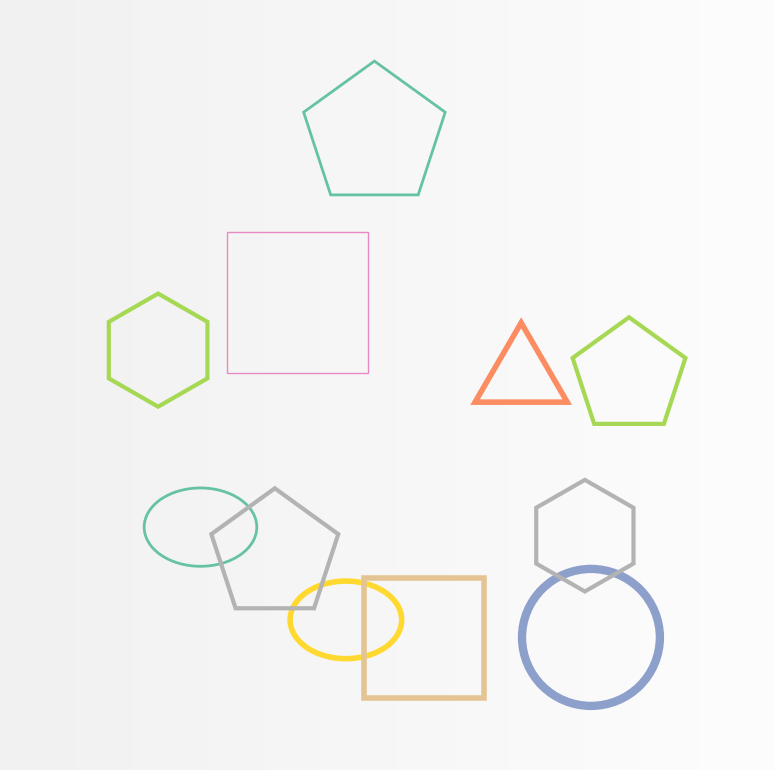[{"shape": "oval", "thickness": 1, "radius": 0.36, "center": [0.259, 0.315]}, {"shape": "pentagon", "thickness": 1, "radius": 0.48, "center": [0.483, 0.825]}, {"shape": "triangle", "thickness": 2, "radius": 0.34, "center": [0.672, 0.512]}, {"shape": "circle", "thickness": 3, "radius": 0.44, "center": [0.763, 0.172]}, {"shape": "square", "thickness": 0.5, "radius": 0.46, "center": [0.384, 0.607]}, {"shape": "pentagon", "thickness": 1.5, "radius": 0.38, "center": [0.812, 0.511]}, {"shape": "hexagon", "thickness": 1.5, "radius": 0.37, "center": [0.204, 0.545]}, {"shape": "oval", "thickness": 2, "radius": 0.36, "center": [0.446, 0.195]}, {"shape": "square", "thickness": 2, "radius": 0.39, "center": [0.548, 0.171]}, {"shape": "pentagon", "thickness": 1.5, "radius": 0.43, "center": [0.355, 0.28]}, {"shape": "hexagon", "thickness": 1.5, "radius": 0.36, "center": [0.755, 0.304]}]